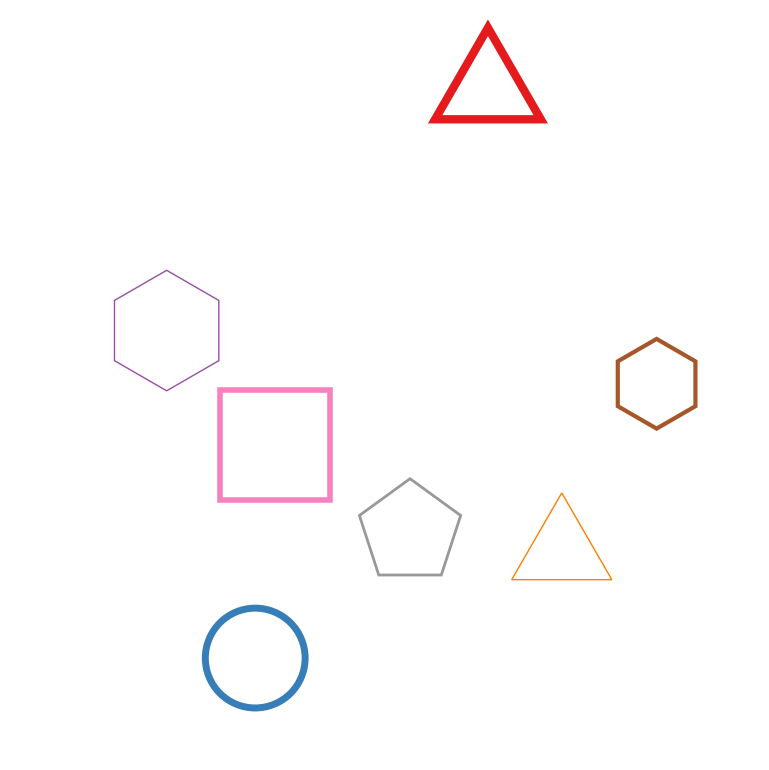[{"shape": "triangle", "thickness": 3, "radius": 0.4, "center": [0.634, 0.885]}, {"shape": "circle", "thickness": 2.5, "radius": 0.32, "center": [0.331, 0.145]}, {"shape": "hexagon", "thickness": 0.5, "radius": 0.39, "center": [0.216, 0.571]}, {"shape": "triangle", "thickness": 0.5, "radius": 0.38, "center": [0.73, 0.285]}, {"shape": "hexagon", "thickness": 1.5, "radius": 0.29, "center": [0.853, 0.502]}, {"shape": "square", "thickness": 2, "radius": 0.36, "center": [0.357, 0.422]}, {"shape": "pentagon", "thickness": 1, "radius": 0.35, "center": [0.533, 0.309]}]